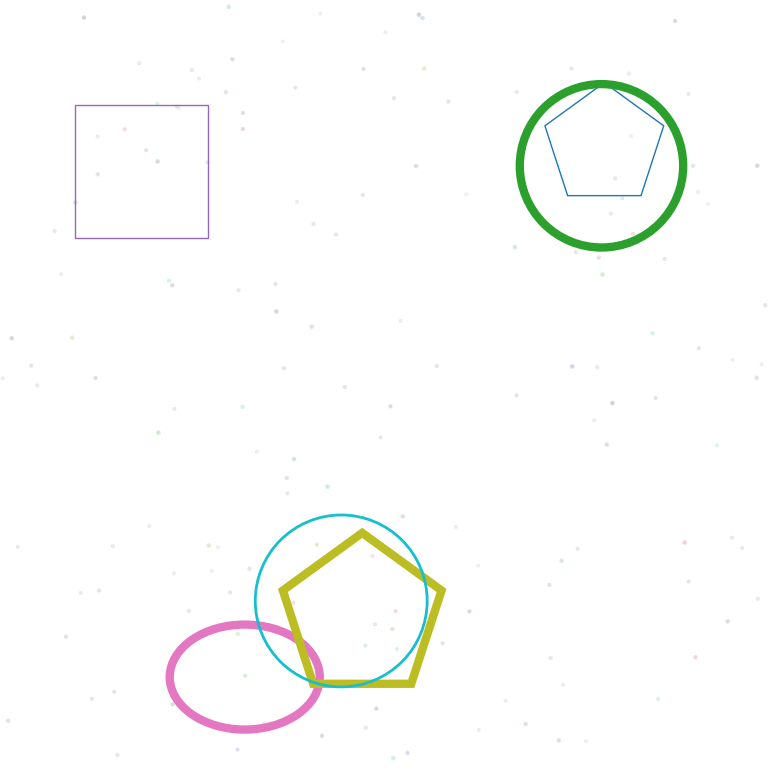[{"shape": "pentagon", "thickness": 0.5, "radius": 0.41, "center": [0.785, 0.812]}, {"shape": "circle", "thickness": 3, "radius": 0.53, "center": [0.781, 0.785]}, {"shape": "square", "thickness": 0.5, "radius": 0.43, "center": [0.184, 0.777]}, {"shape": "oval", "thickness": 3, "radius": 0.49, "center": [0.318, 0.121]}, {"shape": "pentagon", "thickness": 3, "radius": 0.54, "center": [0.47, 0.2]}, {"shape": "circle", "thickness": 1, "radius": 0.56, "center": [0.443, 0.22]}]